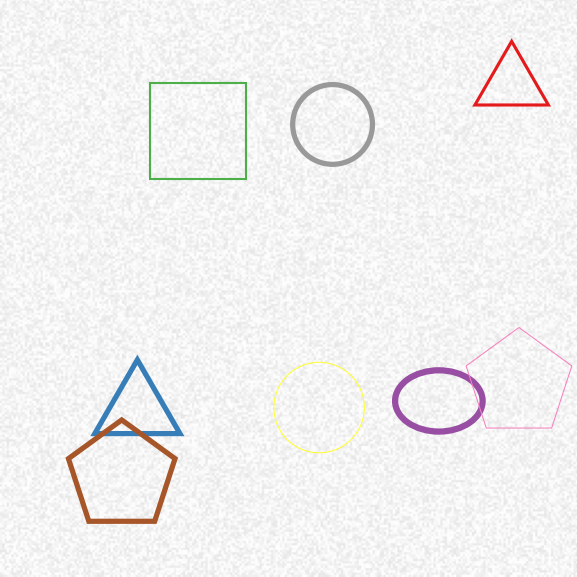[{"shape": "triangle", "thickness": 1.5, "radius": 0.37, "center": [0.886, 0.854]}, {"shape": "triangle", "thickness": 2.5, "radius": 0.43, "center": [0.238, 0.291]}, {"shape": "square", "thickness": 1, "radius": 0.42, "center": [0.342, 0.772]}, {"shape": "oval", "thickness": 3, "radius": 0.38, "center": [0.76, 0.305]}, {"shape": "circle", "thickness": 0.5, "radius": 0.39, "center": [0.553, 0.293]}, {"shape": "pentagon", "thickness": 2.5, "radius": 0.49, "center": [0.211, 0.175]}, {"shape": "pentagon", "thickness": 0.5, "radius": 0.48, "center": [0.899, 0.336]}, {"shape": "circle", "thickness": 2.5, "radius": 0.35, "center": [0.576, 0.784]}]